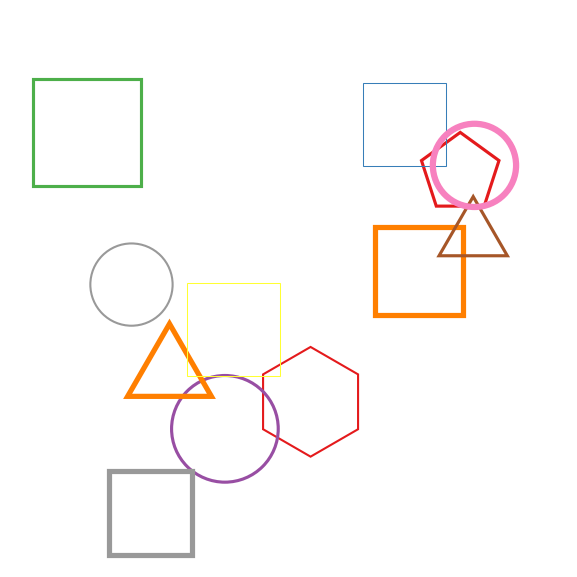[{"shape": "pentagon", "thickness": 1.5, "radius": 0.35, "center": [0.797, 0.699]}, {"shape": "hexagon", "thickness": 1, "radius": 0.47, "center": [0.538, 0.303]}, {"shape": "square", "thickness": 0.5, "radius": 0.36, "center": [0.7, 0.783]}, {"shape": "square", "thickness": 1.5, "radius": 0.46, "center": [0.151, 0.77]}, {"shape": "circle", "thickness": 1.5, "radius": 0.46, "center": [0.389, 0.257]}, {"shape": "square", "thickness": 2.5, "radius": 0.38, "center": [0.726, 0.53]}, {"shape": "triangle", "thickness": 2.5, "radius": 0.42, "center": [0.294, 0.355]}, {"shape": "square", "thickness": 0.5, "radius": 0.4, "center": [0.404, 0.429]}, {"shape": "triangle", "thickness": 1.5, "radius": 0.34, "center": [0.819, 0.59]}, {"shape": "circle", "thickness": 3, "radius": 0.36, "center": [0.822, 0.713]}, {"shape": "square", "thickness": 2.5, "radius": 0.36, "center": [0.261, 0.11]}, {"shape": "circle", "thickness": 1, "radius": 0.36, "center": [0.228, 0.506]}]